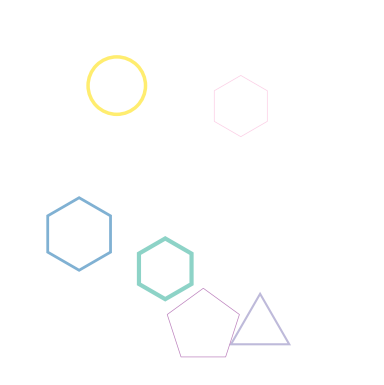[{"shape": "hexagon", "thickness": 3, "radius": 0.39, "center": [0.429, 0.302]}, {"shape": "triangle", "thickness": 1.5, "radius": 0.44, "center": [0.676, 0.149]}, {"shape": "hexagon", "thickness": 2, "radius": 0.47, "center": [0.206, 0.392]}, {"shape": "hexagon", "thickness": 0.5, "radius": 0.4, "center": [0.625, 0.725]}, {"shape": "pentagon", "thickness": 0.5, "radius": 0.49, "center": [0.528, 0.153]}, {"shape": "circle", "thickness": 2.5, "radius": 0.37, "center": [0.303, 0.778]}]